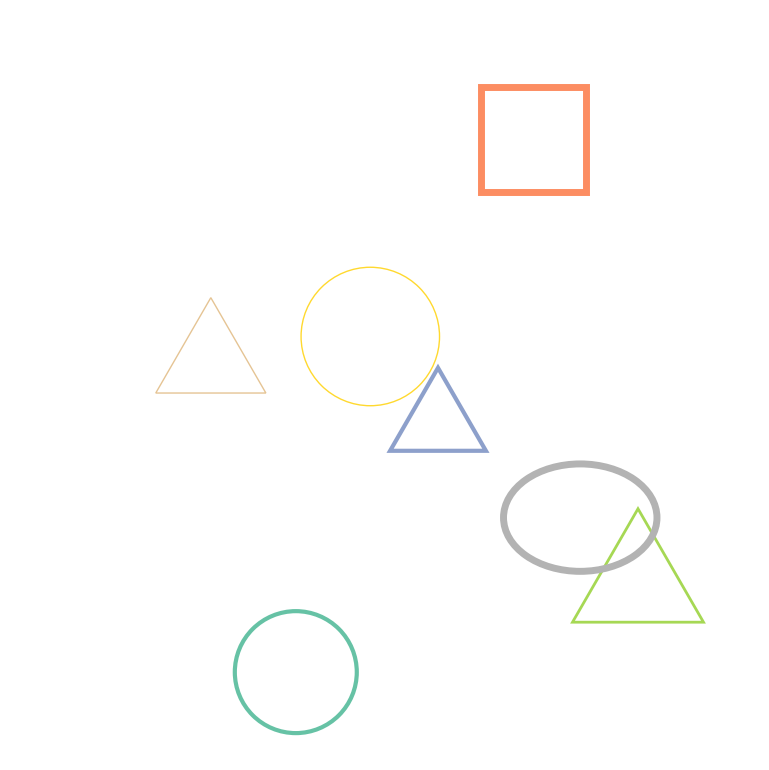[{"shape": "circle", "thickness": 1.5, "radius": 0.4, "center": [0.384, 0.127]}, {"shape": "square", "thickness": 2.5, "radius": 0.34, "center": [0.693, 0.819]}, {"shape": "triangle", "thickness": 1.5, "radius": 0.36, "center": [0.569, 0.45]}, {"shape": "triangle", "thickness": 1, "radius": 0.49, "center": [0.829, 0.241]}, {"shape": "circle", "thickness": 0.5, "radius": 0.45, "center": [0.481, 0.563]}, {"shape": "triangle", "thickness": 0.5, "radius": 0.41, "center": [0.274, 0.531]}, {"shape": "oval", "thickness": 2.5, "radius": 0.5, "center": [0.754, 0.328]}]